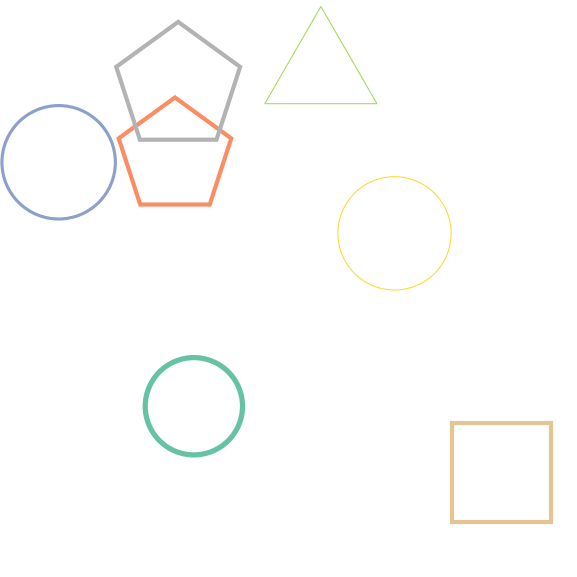[{"shape": "circle", "thickness": 2.5, "radius": 0.42, "center": [0.336, 0.296]}, {"shape": "pentagon", "thickness": 2, "radius": 0.51, "center": [0.303, 0.728]}, {"shape": "circle", "thickness": 1.5, "radius": 0.49, "center": [0.102, 0.718]}, {"shape": "triangle", "thickness": 0.5, "radius": 0.56, "center": [0.556, 0.876]}, {"shape": "circle", "thickness": 0.5, "radius": 0.49, "center": [0.683, 0.595]}, {"shape": "square", "thickness": 2, "radius": 0.43, "center": [0.868, 0.181]}, {"shape": "pentagon", "thickness": 2, "radius": 0.56, "center": [0.309, 0.848]}]